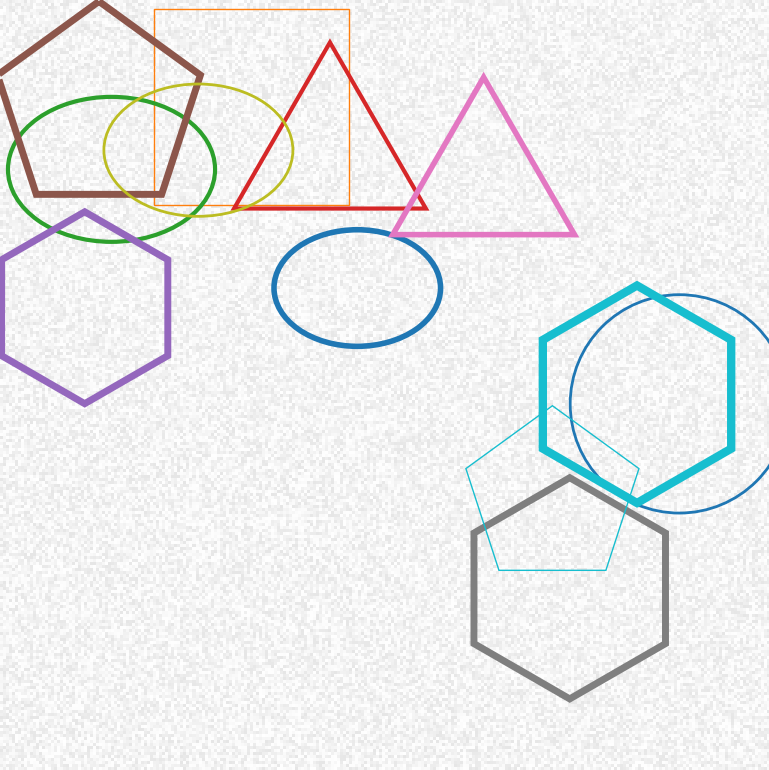[{"shape": "circle", "thickness": 1, "radius": 0.71, "center": [0.882, 0.475]}, {"shape": "oval", "thickness": 2, "radius": 0.54, "center": [0.464, 0.626]}, {"shape": "square", "thickness": 0.5, "radius": 0.63, "center": [0.326, 0.861]}, {"shape": "oval", "thickness": 1.5, "radius": 0.67, "center": [0.145, 0.78]}, {"shape": "triangle", "thickness": 1.5, "radius": 0.72, "center": [0.429, 0.801]}, {"shape": "hexagon", "thickness": 2.5, "radius": 0.62, "center": [0.11, 0.6]}, {"shape": "pentagon", "thickness": 2.5, "radius": 0.69, "center": [0.129, 0.86]}, {"shape": "triangle", "thickness": 2, "radius": 0.68, "center": [0.628, 0.763]}, {"shape": "hexagon", "thickness": 2.5, "radius": 0.72, "center": [0.74, 0.236]}, {"shape": "oval", "thickness": 1, "radius": 0.61, "center": [0.258, 0.805]}, {"shape": "hexagon", "thickness": 3, "radius": 0.71, "center": [0.827, 0.488]}, {"shape": "pentagon", "thickness": 0.5, "radius": 0.59, "center": [0.717, 0.355]}]